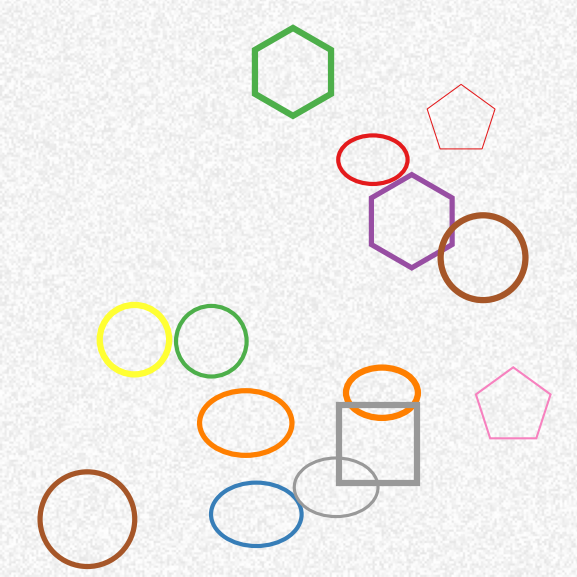[{"shape": "pentagon", "thickness": 0.5, "radius": 0.31, "center": [0.798, 0.791]}, {"shape": "oval", "thickness": 2, "radius": 0.3, "center": [0.646, 0.723]}, {"shape": "oval", "thickness": 2, "radius": 0.39, "center": [0.444, 0.109]}, {"shape": "hexagon", "thickness": 3, "radius": 0.38, "center": [0.507, 0.875]}, {"shape": "circle", "thickness": 2, "radius": 0.31, "center": [0.366, 0.408]}, {"shape": "hexagon", "thickness": 2.5, "radius": 0.4, "center": [0.713, 0.616]}, {"shape": "oval", "thickness": 2.5, "radius": 0.4, "center": [0.426, 0.267]}, {"shape": "oval", "thickness": 3, "radius": 0.31, "center": [0.661, 0.319]}, {"shape": "circle", "thickness": 3, "radius": 0.3, "center": [0.233, 0.411]}, {"shape": "circle", "thickness": 2.5, "radius": 0.41, "center": [0.151, 0.1]}, {"shape": "circle", "thickness": 3, "radius": 0.37, "center": [0.836, 0.553]}, {"shape": "pentagon", "thickness": 1, "radius": 0.34, "center": [0.889, 0.295]}, {"shape": "oval", "thickness": 1.5, "radius": 0.36, "center": [0.582, 0.155]}, {"shape": "square", "thickness": 3, "radius": 0.34, "center": [0.655, 0.23]}]